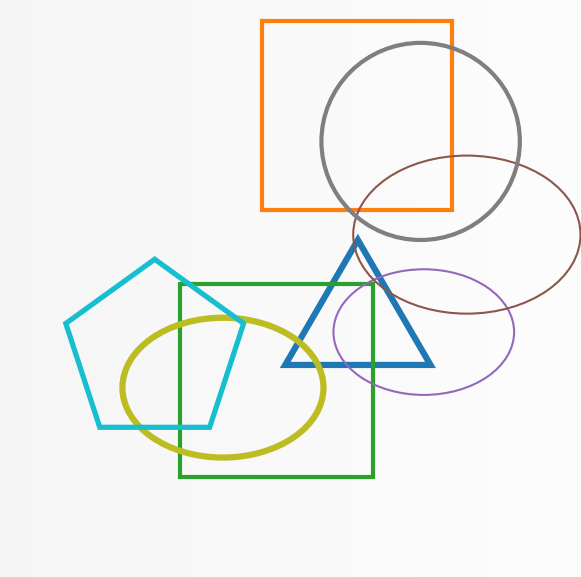[{"shape": "triangle", "thickness": 3, "radius": 0.72, "center": [0.616, 0.439]}, {"shape": "square", "thickness": 2, "radius": 0.82, "center": [0.614, 0.799]}, {"shape": "square", "thickness": 2, "radius": 0.83, "center": [0.476, 0.34]}, {"shape": "oval", "thickness": 1, "radius": 0.78, "center": [0.729, 0.424]}, {"shape": "oval", "thickness": 1, "radius": 0.98, "center": [0.803, 0.593]}, {"shape": "circle", "thickness": 2, "radius": 0.85, "center": [0.724, 0.754]}, {"shape": "oval", "thickness": 3, "radius": 0.86, "center": [0.384, 0.328]}, {"shape": "pentagon", "thickness": 2.5, "radius": 0.8, "center": [0.266, 0.389]}]